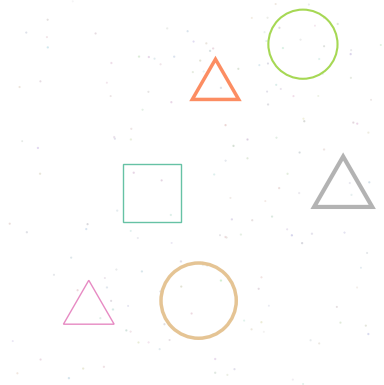[{"shape": "square", "thickness": 1, "radius": 0.38, "center": [0.394, 0.499]}, {"shape": "triangle", "thickness": 2.5, "radius": 0.35, "center": [0.56, 0.777]}, {"shape": "triangle", "thickness": 1, "radius": 0.38, "center": [0.231, 0.196]}, {"shape": "circle", "thickness": 1.5, "radius": 0.45, "center": [0.787, 0.885]}, {"shape": "circle", "thickness": 2.5, "radius": 0.49, "center": [0.516, 0.219]}, {"shape": "triangle", "thickness": 3, "radius": 0.44, "center": [0.891, 0.506]}]